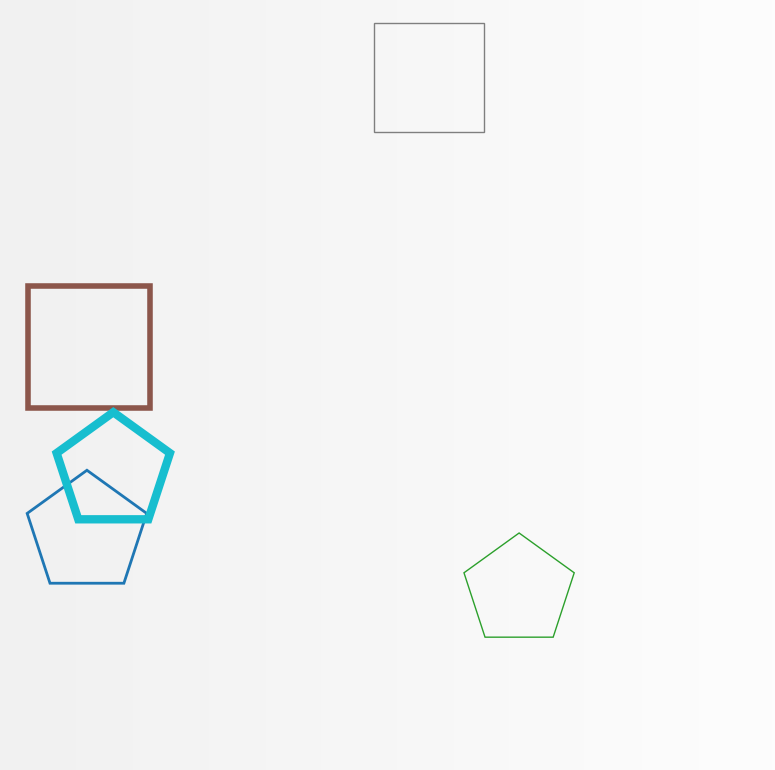[{"shape": "pentagon", "thickness": 1, "radius": 0.41, "center": [0.112, 0.308]}, {"shape": "pentagon", "thickness": 0.5, "radius": 0.37, "center": [0.67, 0.233]}, {"shape": "square", "thickness": 2, "radius": 0.4, "center": [0.115, 0.549]}, {"shape": "square", "thickness": 0.5, "radius": 0.36, "center": [0.554, 0.9]}, {"shape": "pentagon", "thickness": 3, "radius": 0.38, "center": [0.146, 0.388]}]